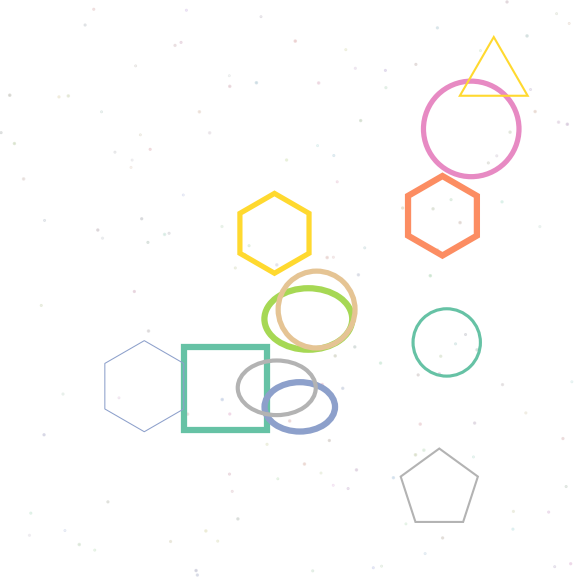[{"shape": "square", "thickness": 3, "radius": 0.36, "center": [0.391, 0.326]}, {"shape": "circle", "thickness": 1.5, "radius": 0.29, "center": [0.774, 0.406]}, {"shape": "hexagon", "thickness": 3, "radius": 0.34, "center": [0.766, 0.626]}, {"shape": "oval", "thickness": 3, "radius": 0.31, "center": [0.519, 0.295]}, {"shape": "hexagon", "thickness": 0.5, "radius": 0.39, "center": [0.25, 0.33]}, {"shape": "circle", "thickness": 2.5, "radius": 0.41, "center": [0.816, 0.776]}, {"shape": "oval", "thickness": 3, "radius": 0.38, "center": [0.534, 0.447]}, {"shape": "hexagon", "thickness": 2.5, "radius": 0.35, "center": [0.475, 0.595]}, {"shape": "triangle", "thickness": 1, "radius": 0.34, "center": [0.855, 0.867]}, {"shape": "circle", "thickness": 2.5, "radius": 0.33, "center": [0.548, 0.463]}, {"shape": "oval", "thickness": 2, "radius": 0.34, "center": [0.479, 0.328]}, {"shape": "pentagon", "thickness": 1, "radius": 0.35, "center": [0.761, 0.152]}]